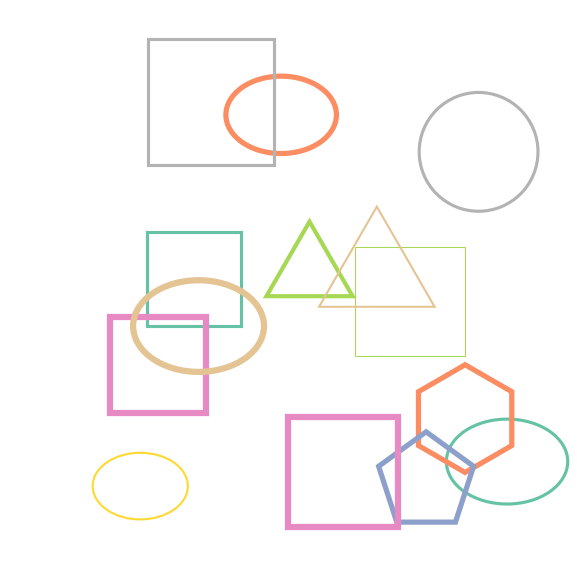[{"shape": "square", "thickness": 1.5, "radius": 0.41, "center": [0.335, 0.516]}, {"shape": "oval", "thickness": 1.5, "radius": 0.53, "center": [0.878, 0.2]}, {"shape": "hexagon", "thickness": 2.5, "radius": 0.47, "center": [0.805, 0.274]}, {"shape": "oval", "thickness": 2.5, "radius": 0.48, "center": [0.487, 0.8]}, {"shape": "pentagon", "thickness": 2.5, "radius": 0.43, "center": [0.738, 0.165]}, {"shape": "square", "thickness": 3, "radius": 0.48, "center": [0.594, 0.182]}, {"shape": "square", "thickness": 3, "radius": 0.42, "center": [0.274, 0.367]}, {"shape": "triangle", "thickness": 2, "radius": 0.43, "center": [0.536, 0.529]}, {"shape": "square", "thickness": 0.5, "radius": 0.47, "center": [0.711, 0.477]}, {"shape": "oval", "thickness": 1, "radius": 0.41, "center": [0.243, 0.157]}, {"shape": "triangle", "thickness": 1, "radius": 0.58, "center": [0.653, 0.526]}, {"shape": "oval", "thickness": 3, "radius": 0.57, "center": [0.344, 0.435]}, {"shape": "square", "thickness": 1.5, "radius": 0.55, "center": [0.365, 0.822]}, {"shape": "circle", "thickness": 1.5, "radius": 0.51, "center": [0.829, 0.736]}]